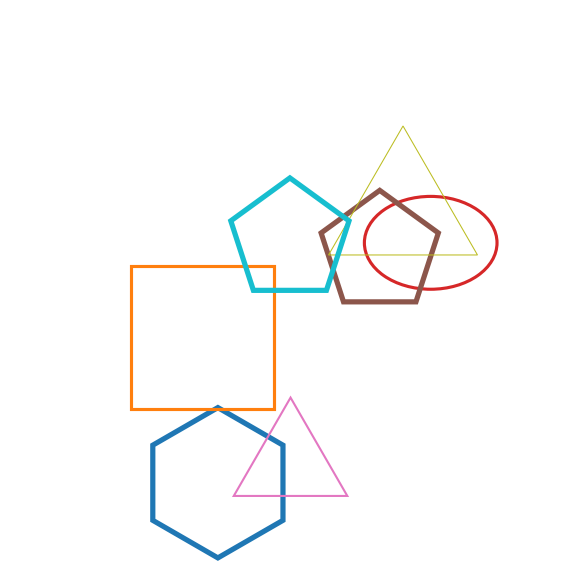[{"shape": "hexagon", "thickness": 2.5, "radius": 0.65, "center": [0.377, 0.163]}, {"shape": "square", "thickness": 1.5, "radius": 0.62, "center": [0.35, 0.415]}, {"shape": "oval", "thickness": 1.5, "radius": 0.57, "center": [0.746, 0.579]}, {"shape": "pentagon", "thickness": 2.5, "radius": 0.53, "center": [0.658, 0.563]}, {"shape": "triangle", "thickness": 1, "radius": 0.57, "center": [0.503, 0.197]}, {"shape": "triangle", "thickness": 0.5, "radius": 0.74, "center": [0.698, 0.632]}, {"shape": "pentagon", "thickness": 2.5, "radius": 0.54, "center": [0.502, 0.583]}]